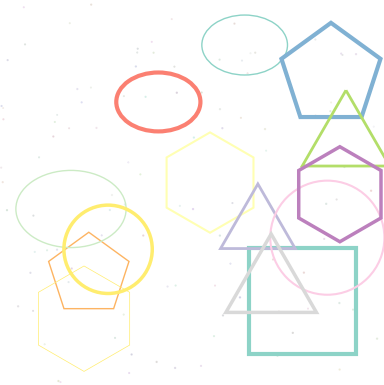[{"shape": "oval", "thickness": 1, "radius": 0.56, "center": [0.635, 0.883]}, {"shape": "square", "thickness": 3, "radius": 0.69, "center": [0.786, 0.218]}, {"shape": "hexagon", "thickness": 1.5, "radius": 0.65, "center": [0.546, 0.526]}, {"shape": "triangle", "thickness": 2, "radius": 0.56, "center": [0.67, 0.41]}, {"shape": "oval", "thickness": 3, "radius": 0.55, "center": [0.411, 0.735]}, {"shape": "pentagon", "thickness": 3, "radius": 0.68, "center": [0.86, 0.805]}, {"shape": "pentagon", "thickness": 1, "radius": 0.55, "center": [0.231, 0.287]}, {"shape": "triangle", "thickness": 2, "radius": 0.66, "center": [0.899, 0.634]}, {"shape": "circle", "thickness": 1.5, "radius": 0.74, "center": [0.85, 0.383]}, {"shape": "triangle", "thickness": 2.5, "radius": 0.68, "center": [0.704, 0.256]}, {"shape": "hexagon", "thickness": 2.5, "radius": 0.62, "center": [0.883, 0.495]}, {"shape": "oval", "thickness": 1, "radius": 0.72, "center": [0.184, 0.457]}, {"shape": "hexagon", "thickness": 0.5, "radius": 0.68, "center": [0.218, 0.172]}, {"shape": "circle", "thickness": 2.5, "radius": 0.57, "center": [0.281, 0.352]}]